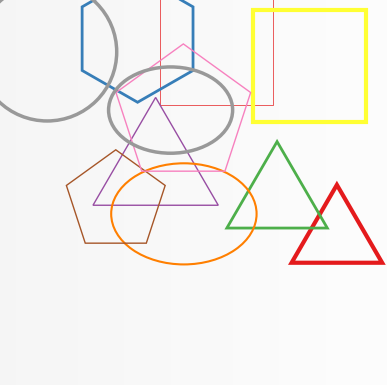[{"shape": "square", "thickness": 0.5, "radius": 0.72, "center": [0.559, 0.872]}, {"shape": "triangle", "thickness": 3, "radius": 0.67, "center": [0.869, 0.385]}, {"shape": "hexagon", "thickness": 2, "radius": 0.83, "center": [0.355, 0.9]}, {"shape": "triangle", "thickness": 2, "radius": 0.75, "center": [0.715, 0.482]}, {"shape": "triangle", "thickness": 1, "radius": 0.93, "center": [0.402, 0.56]}, {"shape": "oval", "thickness": 1.5, "radius": 0.94, "center": [0.475, 0.445]}, {"shape": "square", "thickness": 3, "radius": 0.73, "center": [0.798, 0.827]}, {"shape": "pentagon", "thickness": 1, "radius": 0.67, "center": [0.299, 0.477]}, {"shape": "pentagon", "thickness": 1, "radius": 0.91, "center": [0.473, 0.703]}, {"shape": "oval", "thickness": 2.5, "radius": 0.8, "center": [0.44, 0.714]}, {"shape": "circle", "thickness": 2.5, "radius": 0.9, "center": [0.122, 0.865]}]